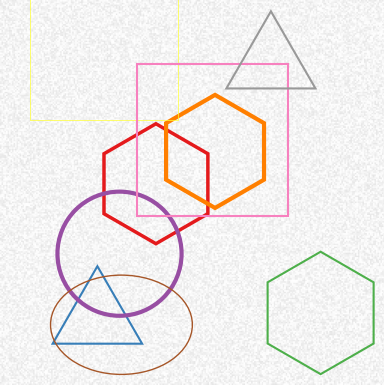[{"shape": "hexagon", "thickness": 2.5, "radius": 0.78, "center": [0.405, 0.523]}, {"shape": "triangle", "thickness": 1.5, "radius": 0.67, "center": [0.253, 0.174]}, {"shape": "hexagon", "thickness": 1.5, "radius": 0.79, "center": [0.833, 0.187]}, {"shape": "circle", "thickness": 3, "radius": 0.81, "center": [0.31, 0.341]}, {"shape": "hexagon", "thickness": 3, "radius": 0.73, "center": [0.559, 0.607]}, {"shape": "square", "thickness": 0.5, "radius": 0.96, "center": [0.271, 0.881]}, {"shape": "oval", "thickness": 1, "radius": 0.92, "center": [0.315, 0.156]}, {"shape": "square", "thickness": 1.5, "radius": 0.98, "center": [0.552, 0.636]}, {"shape": "triangle", "thickness": 1.5, "radius": 0.67, "center": [0.704, 0.837]}]